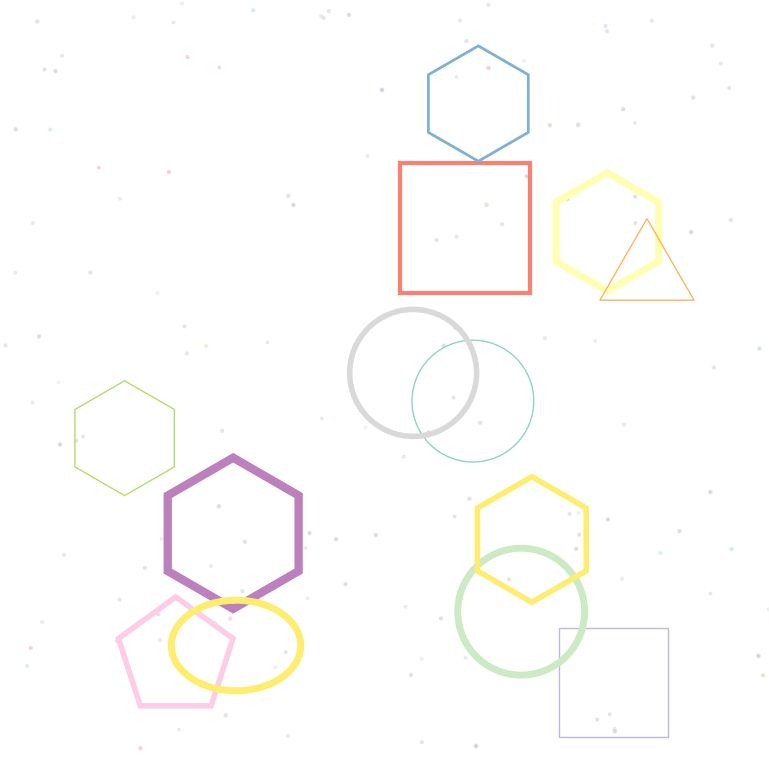[{"shape": "circle", "thickness": 0.5, "radius": 0.4, "center": [0.614, 0.479]}, {"shape": "hexagon", "thickness": 2.5, "radius": 0.38, "center": [0.789, 0.699]}, {"shape": "square", "thickness": 0.5, "radius": 0.35, "center": [0.797, 0.113]}, {"shape": "square", "thickness": 1.5, "radius": 0.42, "center": [0.604, 0.704]}, {"shape": "hexagon", "thickness": 1, "radius": 0.37, "center": [0.621, 0.866]}, {"shape": "triangle", "thickness": 0.5, "radius": 0.35, "center": [0.84, 0.645]}, {"shape": "hexagon", "thickness": 0.5, "radius": 0.37, "center": [0.162, 0.431]}, {"shape": "pentagon", "thickness": 2, "radius": 0.39, "center": [0.228, 0.147]}, {"shape": "circle", "thickness": 2, "radius": 0.41, "center": [0.537, 0.516]}, {"shape": "hexagon", "thickness": 3, "radius": 0.49, "center": [0.303, 0.307]}, {"shape": "circle", "thickness": 2.5, "radius": 0.41, "center": [0.677, 0.206]}, {"shape": "hexagon", "thickness": 2, "radius": 0.41, "center": [0.691, 0.299]}, {"shape": "oval", "thickness": 2.5, "radius": 0.42, "center": [0.307, 0.162]}]